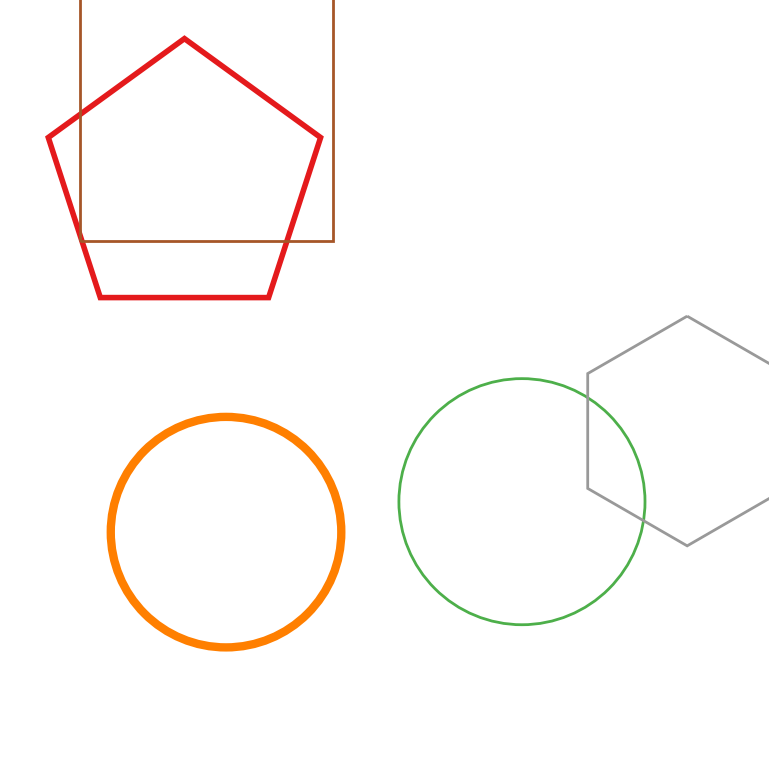[{"shape": "pentagon", "thickness": 2, "radius": 0.93, "center": [0.24, 0.764]}, {"shape": "circle", "thickness": 1, "radius": 0.8, "center": [0.678, 0.348]}, {"shape": "circle", "thickness": 3, "radius": 0.75, "center": [0.294, 0.309]}, {"shape": "square", "thickness": 1, "radius": 0.82, "center": [0.268, 0.851]}, {"shape": "hexagon", "thickness": 1, "radius": 0.75, "center": [0.892, 0.44]}]